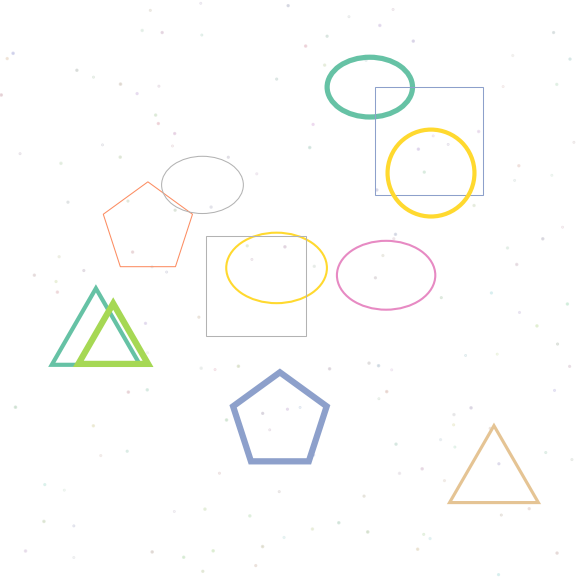[{"shape": "triangle", "thickness": 2, "radius": 0.44, "center": [0.166, 0.412]}, {"shape": "oval", "thickness": 2.5, "radius": 0.37, "center": [0.64, 0.848]}, {"shape": "pentagon", "thickness": 0.5, "radius": 0.41, "center": [0.256, 0.603]}, {"shape": "pentagon", "thickness": 3, "radius": 0.43, "center": [0.485, 0.269]}, {"shape": "square", "thickness": 0.5, "radius": 0.46, "center": [0.743, 0.755]}, {"shape": "oval", "thickness": 1, "radius": 0.43, "center": [0.669, 0.522]}, {"shape": "triangle", "thickness": 3, "radius": 0.35, "center": [0.196, 0.404]}, {"shape": "oval", "thickness": 1, "radius": 0.44, "center": [0.479, 0.535]}, {"shape": "circle", "thickness": 2, "radius": 0.38, "center": [0.746, 0.699]}, {"shape": "triangle", "thickness": 1.5, "radius": 0.44, "center": [0.855, 0.173]}, {"shape": "oval", "thickness": 0.5, "radius": 0.35, "center": [0.351, 0.679]}, {"shape": "square", "thickness": 0.5, "radius": 0.43, "center": [0.443, 0.504]}]